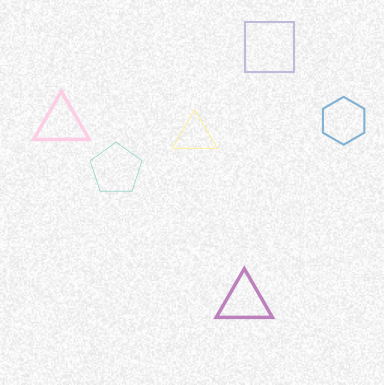[{"shape": "pentagon", "thickness": 0.5, "radius": 0.35, "center": [0.302, 0.56]}, {"shape": "square", "thickness": 1.5, "radius": 0.32, "center": [0.7, 0.878]}, {"shape": "hexagon", "thickness": 1.5, "radius": 0.31, "center": [0.893, 0.686]}, {"shape": "triangle", "thickness": 2.5, "radius": 0.42, "center": [0.159, 0.68]}, {"shape": "triangle", "thickness": 2.5, "radius": 0.42, "center": [0.635, 0.218]}, {"shape": "triangle", "thickness": 0.5, "radius": 0.33, "center": [0.506, 0.648]}]